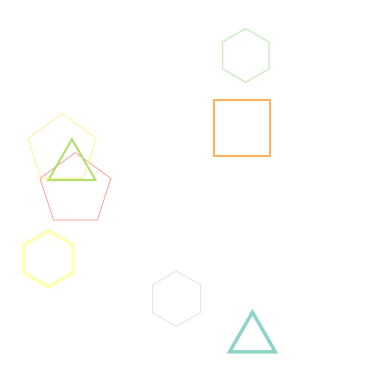[{"shape": "triangle", "thickness": 2.5, "radius": 0.34, "center": [0.656, 0.12]}, {"shape": "hexagon", "thickness": 2.5, "radius": 0.37, "center": [0.126, 0.328]}, {"shape": "pentagon", "thickness": 0.5, "radius": 0.48, "center": [0.196, 0.507]}, {"shape": "square", "thickness": 1.5, "radius": 0.36, "center": [0.628, 0.668]}, {"shape": "triangle", "thickness": 1.5, "radius": 0.35, "center": [0.187, 0.568]}, {"shape": "hexagon", "thickness": 0.5, "radius": 0.36, "center": [0.458, 0.224]}, {"shape": "hexagon", "thickness": 1, "radius": 0.35, "center": [0.638, 0.856]}, {"shape": "pentagon", "thickness": 0.5, "radius": 0.47, "center": [0.162, 0.612]}]